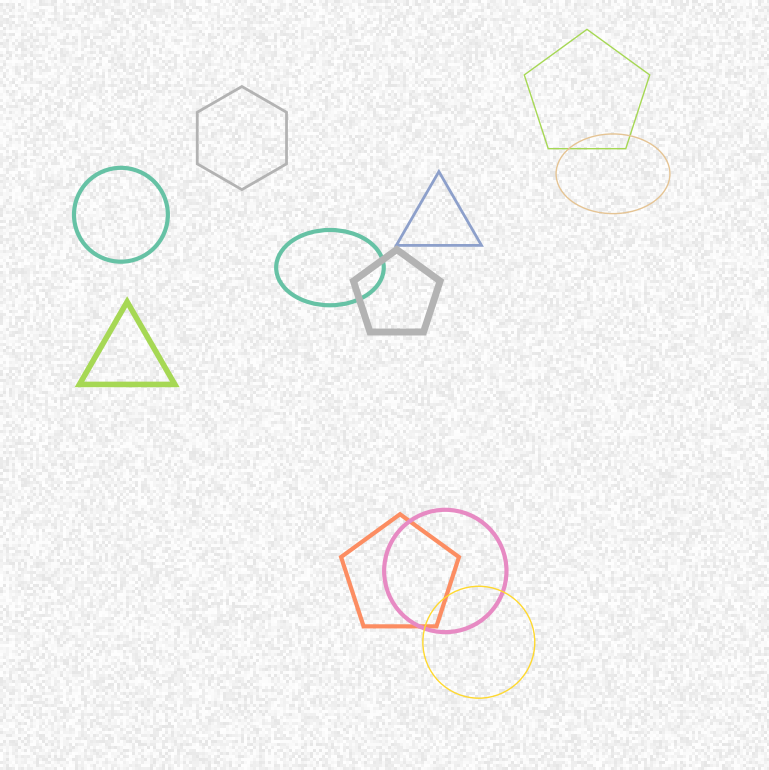[{"shape": "circle", "thickness": 1.5, "radius": 0.3, "center": [0.157, 0.721]}, {"shape": "oval", "thickness": 1.5, "radius": 0.35, "center": [0.429, 0.652]}, {"shape": "pentagon", "thickness": 1.5, "radius": 0.4, "center": [0.519, 0.252]}, {"shape": "triangle", "thickness": 1, "radius": 0.32, "center": [0.57, 0.713]}, {"shape": "circle", "thickness": 1.5, "radius": 0.4, "center": [0.578, 0.258]}, {"shape": "triangle", "thickness": 2, "radius": 0.36, "center": [0.165, 0.537]}, {"shape": "pentagon", "thickness": 0.5, "radius": 0.43, "center": [0.762, 0.876]}, {"shape": "circle", "thickness": 0.5, "radius": 0.36, "center": [0.622, 0.166]}, {"shape": "oval", "thickness": 0.5, "radius": 0.37, "center": [0.796, 0.774]}, {"shape": "hexagon", "thickness": 1, "radius": 0.33, "center": [0.314, 0.821]}, {"shape": "pentagon", "thickness": 2.5, "radius": 0.3, "center": [0.515, 0.617]}]